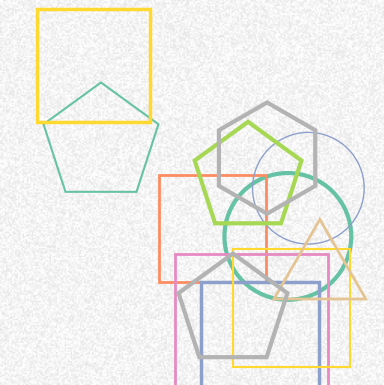[{"shape": "circle", "thickness": 3, "radius": 0.82, "center": [0.748, 0.386]}, {"shape": "pentagon", "thickness": 1.5, "radius": 0.78, "center": [0.262, 0.629]}, {"shape": "square", "thickness": 2, "radius": 0.69, "center": [0.553, 0.407]}, {"shape": "circle", "thickness": 1, "radius": 0.72, "center": [0.801, 0.511]}, {"shape": "square", "thickness": 2.5, "radius": 0.76, "center": [0.676, 0.116]}, {"shape": "square", "thickness": 2, "radius": 0.99, "center": [0.654, 0.143]}, {"shape": "pentagon", "thickness": 3, "radius": 0.73, "center": [0.644, 0.538]}, {"shape": "square", "thickness": 1.5, "radius": 0.76, "center": [0.757, 0.2]}, {"shape": "square", "thickness": 2.5, "radius": 0.74, "center": [0.242, 0.83]}, {"shape": "triangle", "thickness": 2, "radius": 0.69, "center": [0.831, 0.292]}, {"shape": "hexagon", "thickness": 3, "radius": 0.72, "center": [0.694, 0.589]}, {"shape": "pentagon", "thickness": 3, "radius": 0.74, "center": [0.605, 0.193]}]